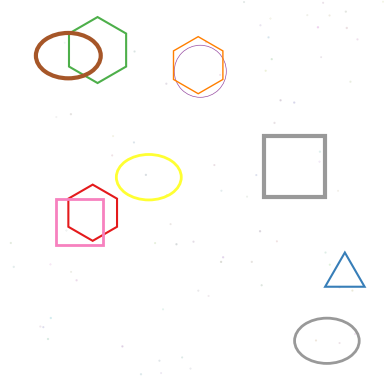[{"shape": "hexagon", "thickness": 1.5, "radius": 0.36, "center": [0.241, 0.447]}, {"shape": "triangle", "thickness": 1.5, "radius": 0.3, "center": [0.896, 0.285]}, {"shape": "hexagon", "thickness": 1.5, "radius": 0.43, "center": [0.253, 0.87]}, {"shape": "circle", "thickness": 0.5, "radius": 0.34, "center": [0.52, 0.815]}, {"shape": "hexagon", "thickness": 1, "radius": 0.37, "center": [0.515, 0.831]}, {"shape": "oval", "thickness": 2, "radius": 0.42, "center": [0.386, 0.54]}, {"shape": "oval", "thickness": 3, "radius": 0.42, "center": [0.177, 0.855]}, {"shape": "square", "thickness": 2, "radius": 0.3, "center": [0.207, 0.424]}, {"shape": "oval", "thickness": 2, "radius": 0.42, "center": [0.849, 0.115]}, {"shape": "square", "thickness": 3, "radius": 0.39, "center": [0.766, 0.567]}]